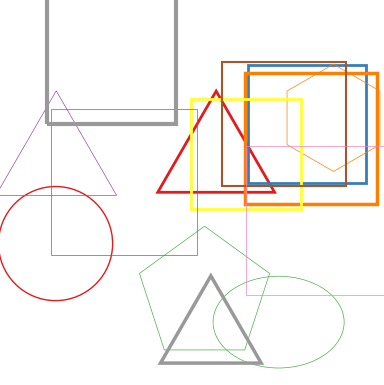[{"shape": "circle", "thickness": 1, "radius": 0.74, "center": [0.144, 0.367]}, {"shape": "triangle", "thickness": 2, "radius": 0.88, "center": [0.561, 0.588]}, {"shape": "square", "thickness": 2, "radius": 0.76, "center": [0.797, 0.677]}, {"shape": "pentagon", "thickness": 0.5, "radius": 0.89, "center": [0.531, 0.235]}, {"shape": "oval", "thickness": 0.5, "radius": 0.85, "center": [0.724, 0.163]}, {"shape": "triangle", "thickness": 0.5, "radius": 0.91, "center": [0.146, 0.583]}, {"shape": "hexagon", "thickness": 0.5, "radius": 0.7, "center": [0.866, 0.694]}, {"shape": "square", "thickness": 2.5, "radius": 0.85, "center": [0.808, 0.64]}, {"shape": "square", "thickness": 2, "radius": 0.72, "center": [0.639, 0.6]}, {"shape": "square", "thickness": 0.5, "radius": 0.94, "center": [0.322, 0.527]}, {"shape": "square", "thickness": 1.5, "radius": 0.8, "center": [0.737, 0.677]}, {"shape": "square", "thickness": 0.5, "radius": 0.97, "center": [0.833, 0.427]}, {"shape": "square", "thickness": 3, "radius": 0.84, "center": [0.29, 0.847]}, {"shape": "triangle", "thickness": 2.5, "radius": 0.76, "center": [0.548, 0.132]}]